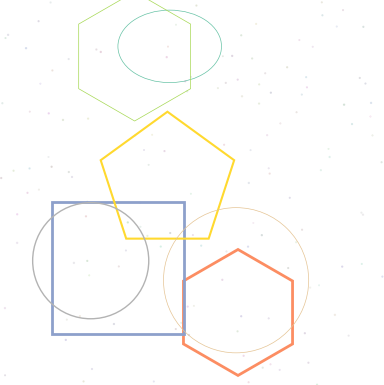[{"shape": "oval", "thickness": 0.5, "radius": 0.67, "center": [0.441, 0.88]}, {"shape": "hexagon", "thickness": 2, "radius": 0.82, "center": [0.618, 0.188]}, {"shape": "square", "thickness": 2, "radius": 0.86, "center": [0.307, 0.304]}, {"shape": "hexagon", "thickness": 0.5, "radius": 0.84, "center": [0.35, 0.854]}, {"shape": "pentagon", "thickness": 1.5, "radius": 0.91, "center": [0.435, 0.528]}, {"shape": "circle", "thickness": 0.5, "radius": 0.94, "center": [0.613, 0.272]}, {"shape": "circle", "thickness": 1, "radius": 0.75, "center": [0.236, 0.323]}]